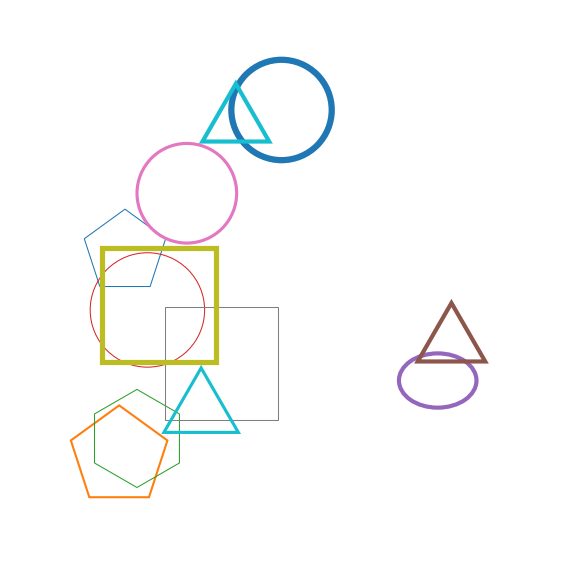[{"shape": "circle", "thickness": 3, "radius": 0.43, "center": [0.488, 0.809]}, {"shape": "pentagon", "thickness": 0.5, "radius": 0.37, "center": [0.216, 0.563]}, {"shape": "pentagon", "thickness": 1, "radius": 0.44, "center": [0.206, 0.209]}, {"shape": "hexagon", "thickness": 0.5, "radius": 0.42, "center": [0.237, 0.24]}, {"shape": "circle", "thickness": 0.5, "radius": 0.5, "center": [0.255, 0.462]}, {"shape": "oval", "thickness": 2, "radius": 0.34, "center": [0.758, 0.34]}, {"shape": "triangle", "thickness": 2, "radius": 0.34, "center": [0.782, 0.407]}, {"shape": "circle", "thickness": 1.5, "radius": 0.43, "center": [0.324, 0.665]}, {"shape": "square", "thickness": 0.5, "radius": 0.49, "center": [0.384, 0.369]}, {"shape": "square", "thickness": 2.5, "radius": 0.49, "center": [0.275, 0.471]}, {"shape": "triangle", "thickness": 2, "radius": 0.33, "center": [0.408, 0.787]}, {"shape": "triangle", "thickness": 1.5, "radius": 0.37, "center": [0.348, 0.288]}]